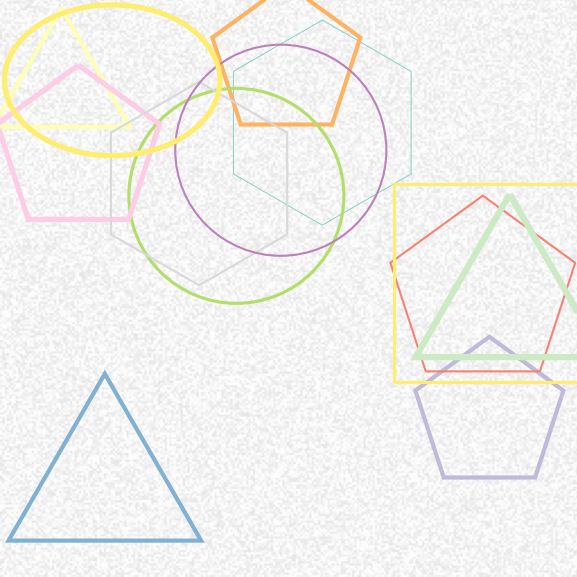[{"shape": "hexagon", "thickness": 0.5, "radius": 0.89, "center": [0.558, 0.787]}, {"shape": "triangle", "thickness": 2, "radius": 0.69, "center": [0.106, 0.848]}, {"shape": "pentagon", "thickness": 2, "radius": 0.67, "center": [0.847, 0.281]}, {"shape": "pentagon", "thickness": 1, "radius": 0.84, "center": [0.836, 0.492]}, {"shape": "triangle", "thickness": 2, "radius": 0.96, "center": [0.182, 0.159]}, {"shape": "pentagon", "thickness": 2, "radius": 0.67, "center": [0.496, 0.892]}, {"shape": "circle", "thickness": 1.5, "radius": 0.93, "center": [0.409, 0.66]}, {"shape": "pentagon", "thickness": 2.5, "radius": 0.74, "center": [0.136, 0.739]}, {"shape": "hexagon", "thickness": 1, "radius": 0.88, "center": [0.345, 0.681]}, {"shape": "circle", "thickness": 1, "radius": 0.91, "center": [0.486, 0.739]}, {"shape": "triangle", "thickness": 3, "radius": 0.94, "center": [0.883, 0.475]}, {"shape": "oval", "thickness": 2.5, "radius": 0.93, "center": [0.194, 0.86]}, {"shape": "square", "thickness": 1.5, "radius": 0.86, "center": [0.853, 0.51]}]